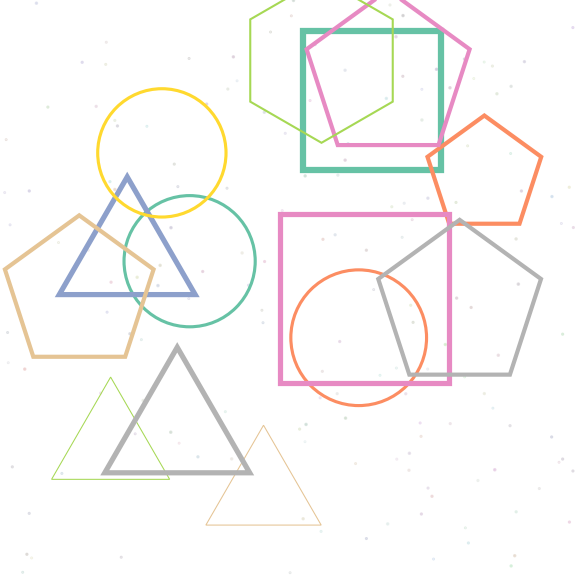[{"shape": "square", "thickness": 3, "radius": 0.6, "center": [0.644, 0.826]}, {"shape": "circle", "thickness": 1.5, "radius": 0.57, "center": [0.328, 0.547]}, {"shape": "pentagon", "thickness": 2, "radius": 0.52, "center": [0.839, 0.695]}, {"shape": "circle", "thickness": 1.5, "radius": 0.59, "center": [0.621, 0.414]}, {"shape": "triangle", "thickness": 2.5, "radius": 0.68, "center": [0.22, 0.557]}, {"shape": "square", "thickness": 2.5, "radius": 0.73, "center": [0.631, 0.482]}, {"shape": "pentagon", "thickness": 2, "radius": 0.74, "center": [0.672, 0.868]}, {"shape": "triangle", "thickness": 0.5, "radius": 0.59, "center": [0.192, 0.228]}, {"shape": "hexagon", "thickness": 1, "radius": 0.71, "center": [0.557, 0.894]}, {"shape": "circle", "thickness": 1.5, "radius": 0.56, "center": [0.28, 0.734]}, {"shape": "pentagon", "thickness": 2, "radius": 0.68, "center": [0.137, 0.491]}, {"shape": "triangle", "thickness": 0.5, "radius": 0.58, "center": [0.456, 0.148]}, {"shape": "triangle", "thickness": 2.5, "radius": 0.72, "center": [0.307, 0.253]}, {"shape": "pentagon", "thickness": 2, "radius": 0.74, "center": [0.796, 0.47]}]